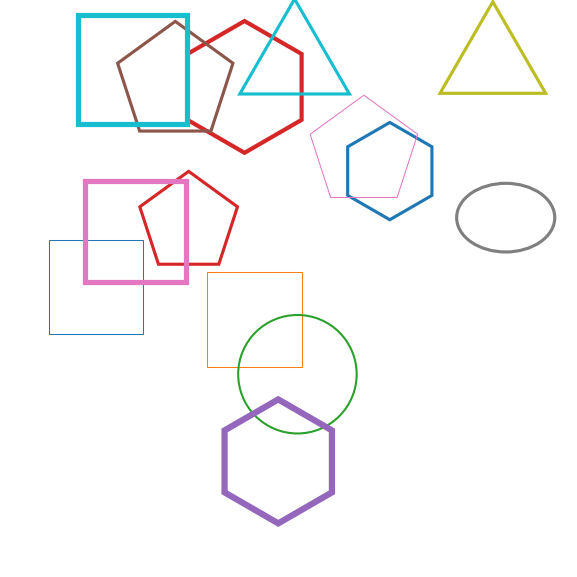[{"shape": "hexagon", "thickness": 1.5, "radius": 0.42, "center": [0.675, 0.703]}, {"shape": "square", "thickness": 0.5, "radius": 0.41, "center": [0.166, 0.503]}, {"shape": "square", "thickness": 0.5, "radius": 0.41, "center": [0.441, 0.446]}, {"shape": "circle", "thickness": 1, "radius": 0.51, "center": [0.515, 0.351]}, {"shape": "pentagon", "thickness": 1.5, "radius": 0.44, "center": [0.327, 0.614]}, {"shape": "hexagon", "thickness": 2, "radius": 0.57, "center": [0.423, 0.849]}, {"shape": "hexagon", "thickness": 3, "radius": 0.54, "center": [0.482, 0.2]}, {"shape": "pentagon", "thickness": 1.5, "radius": 0.52, "center": [0.304, 0.857]}, {"shape": "square", "thickness": 2.5, "radius": 0.44, "center": [0.235, 0.598]}, {"shape": "pentagon", "thickness": 0.5, "radius": 0.49, "center": [0.63, 0.736]}, {"shape": "oval", "thickness": 1.5, "radius": 0.42, "center": [0.876, 0.622]}, {"shape": "triangle", "thickness": 1.5, "radius": 0.53, "center": [0.853, 0.89]}, {"shape": "triangle", "thickness": 1.5, "radius": 0.55, "center": [0.51, 0.891]}, {"shape": "square", "thickness": 2.5, "radius": 0.47, "center": [0.23, 0.879]}]